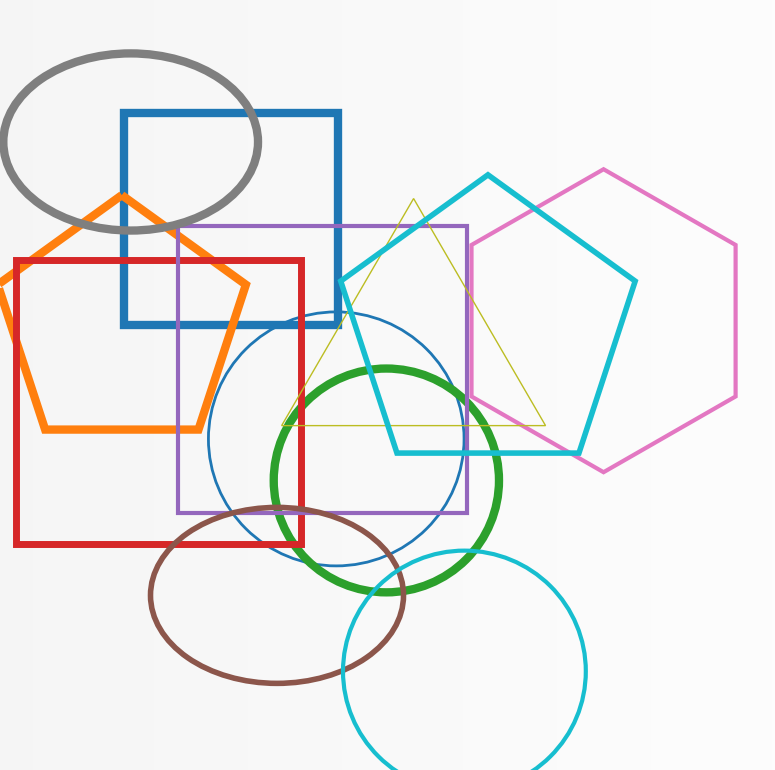[{"shape": "circle", "thickness": 1, "radius": 0.82, "center": [0.434, 0.43]}, {"shape": "square", "thickness": 3, "radius": 0.69, "center": [0.298, 0.715]}, {"shape": "pentagon", "thickness": 3, "radius": 0.84, "center": [0.157, 0.578]}, {"shape": "circle", "thickness": 3, "radius": 0.73, "center": [0.499, 0.376]}, {"shape": "square", "thickness": 2.5, "radius": 0.92, "center": [0.204, 0.478]}, {"shape": "square", "thickness": 1.5, "radius": 0.93, "center": [0.416, 0.52]}, {"shape": "oval", "thickness": 2, "radius": 0.82, "center": [0.357, 0.227]}, {"shape": "hexagon", "thickness": 1.5, "radius": 0.98, "center": [0.779, 0.583]}, {"shape": "oval", "thickness": 3, "radius": 0.82, "center": [0.169, 0.816]}, {"shape": "triangle", "thickness": 0.5, "radius": 0.98, "center": [0.534, 0.546]}, {"shape": "pentagon", "thickness": 2, "radius": 1.0, "center": [0.63, 0.573]}, {"shape": "circle", "thickness": 1.5, "radius": 0.78, "center": [0.599, 0.128]}]